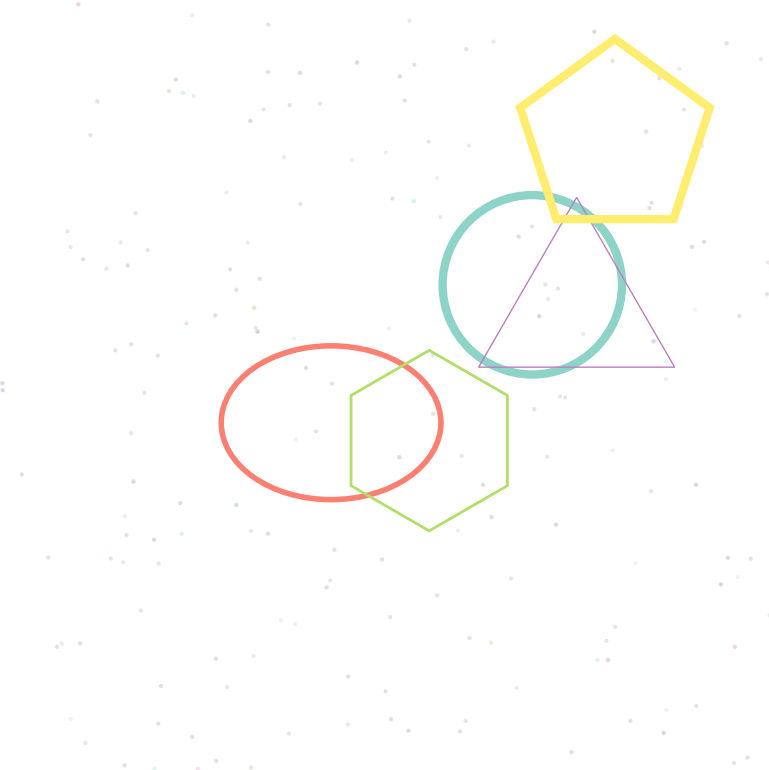[{"shape": "circle", "thickness": 3, "radius": 0.58, "center": [0.691, 0.63]}, {"shape": "oval", "thickness": 2, "radius": 0.71, "center": [0.43, 0.451]}, {"shape": "hexagon", "thickness": 1, "radius": 0.59, "center": [0.557, 0.428]}, {"shape": "triangle", "thickness": 0.5, "radius": 0.73, "center": [0.749, 0.597]}, {"shape": "pentagon", "thickness": 3, "radius": 0.65, "center": [0.799, 0.82]}]